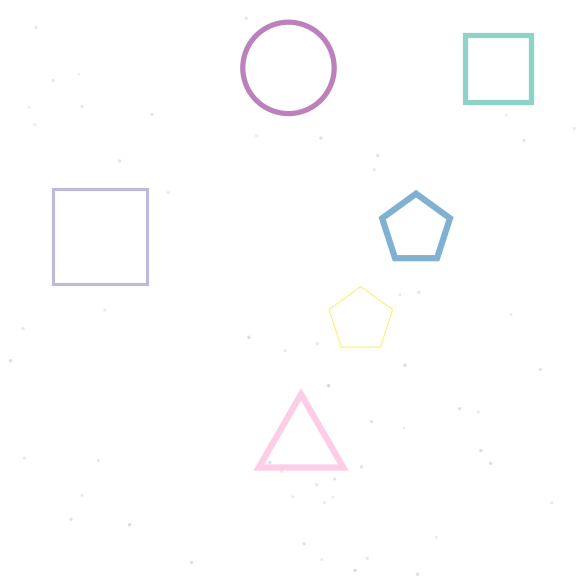[{"shape": "square", "thickness": 2.5, "radius": 0.29, "center": [0.862, 0.881]}, {"shape": "square", "thickness": 1.5, "radius": 0.41, "center": [0.173, 0.589]}, {"shape": "pentagon", "thickness": 3, "radius": 0.31, "center": [0.72, 0.602]}, {"shape": "triangle", "thickness": 3, "radius": 0.42, "center": [0.521, 0.232]}, {"shape": "circle", "thickness": 2.5, "radius": 0.4, "center": [0.5, 0.882]}, {"shape": "pentagon", "thickness": 0.5, "radius": 0.29, "center": [0.625, 0.445]}]